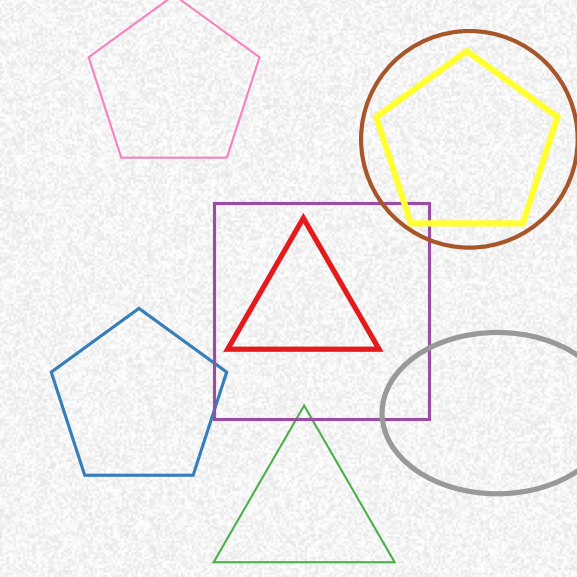[{"shape": "triangle", "thickness": 2.5, "radius": 0.76, "center": [0.525, 0.47]}, {"shape": "pentagon", "thickness": 1.5, "radius": 0.8, "center": [0.241, 0.305]}, {"shape": "triangle", "thickness": 1, "radius": 0.9, "center": [0.527, 0.116]}, {"shape": "square", "thickness": 1.5, "radius": 0.93, "center": [0.556, 0.46]}, {"shape": "pentagon", "thickness": 3, "radius": 0.82, "center": [0.808, 0.746]}, {"shape": "circle", "thickness": 2, "radius": 0.94, "center": [0.813, 0.758]}, {"shape": "pentagon", "thickness": 1, "radius": 0.78, "center": [0.301, 0.852]}, {"shape": "oval", "thickness": 2.5, "radius": 1.0, "center": [0.861, 0.284]}]